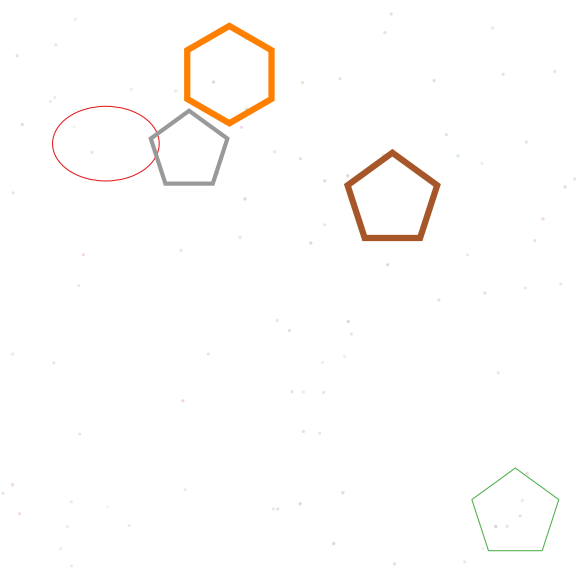[{"shape": "oval", "thickness": 0.5, "radius": 0.46, "center": [0.183, 0.75]}, {"shape": "pentagon", "thickness": 0.5, "radius": 0.4, "center": [0.892, 0.11]}, {"shape": "hexagon", "thickness": 3, "radius": 0.42, "center": [0.397, 0.87]}, {"shape": "pentagon", "thickness": 3, "radius": 0.41, "center": [0.679, 0.653]}, {"shape": "pentagon", "thickness": 2, "radius": 0.35, "center": [0.327, 0.738]}]